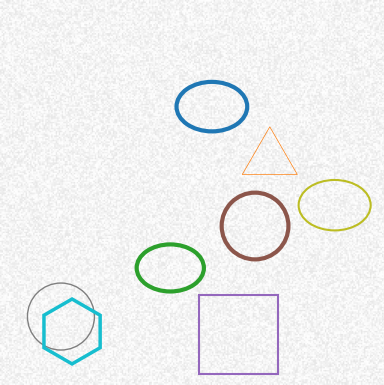[{"shape": "oval", "thickness": 3, "radius": 0.46, "center": [0.55, 0.723]}, {"shape": "triangle", "thickness": 0.5, "radius": 0.41, "center": [0.701, 0.588]}, {"shape": "oval", "thickness": 3, "radius": 0.44, "center": [0.442, 0.304]}, {"shape": "square", "thickness": 1.5, "radius": 0.51, "center": [0.62, 0.13]}, {"shape": "circle", "thickness": 3, "radius": 0.43, "center": [0.662, 0.413]}, {"shape": "circle", "thickness": 1, "radius": 0.43, "center": [0.158, 0.178]}, {"shape": "oval", "thickness": 1.5, "radius": 0.47, "center": [0.869, 0.467]}, {"shape": "hexagon", "thickness": 2.5, "radius": 0.42, "center": [0.187, 0.139]}]